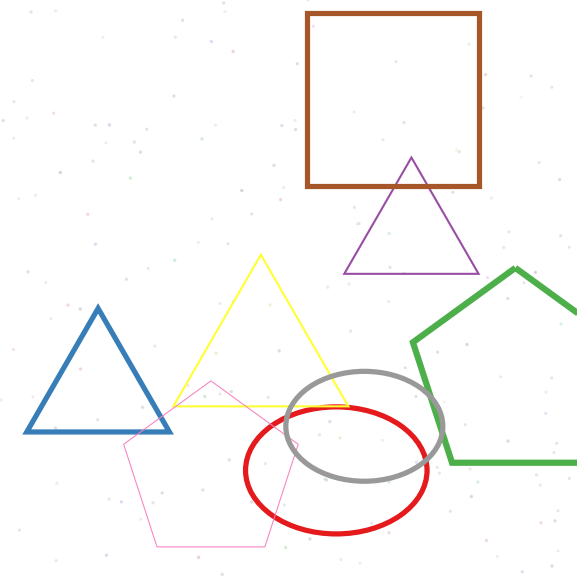[{"shape": "oval", "thickness": 2.5, "radius": 0.79, "center": [0.582, 0.185]}, {"shape": "triangle", "thickness": 2.5, "radius": 0.71, "center": [0.17, 0.322]}, {"shape": "pentagon", "thickness": 3, "radius": 0.93, "center": [0.892, 0.349]}, {"shape": "triangle", "thickness": 1, "radius": 0.67, "center": [0.712, 0.592]}, {"shape": "triangle", "thickness": 1, "radius": 0.88, "center": [0.452, 0.383]}, {"shape": "square", "thickness": 2.5, "radius": 0.75, "center": [0.68, 0.827]}, {"shape": "pentagon", "thickness": 0.5, "radius": 0.79, "center": [0.365, 0.181]}, {"shape": "oval", "thickness": 2.5, "radius": 0.68, "center": [0.631, 0.261]}]